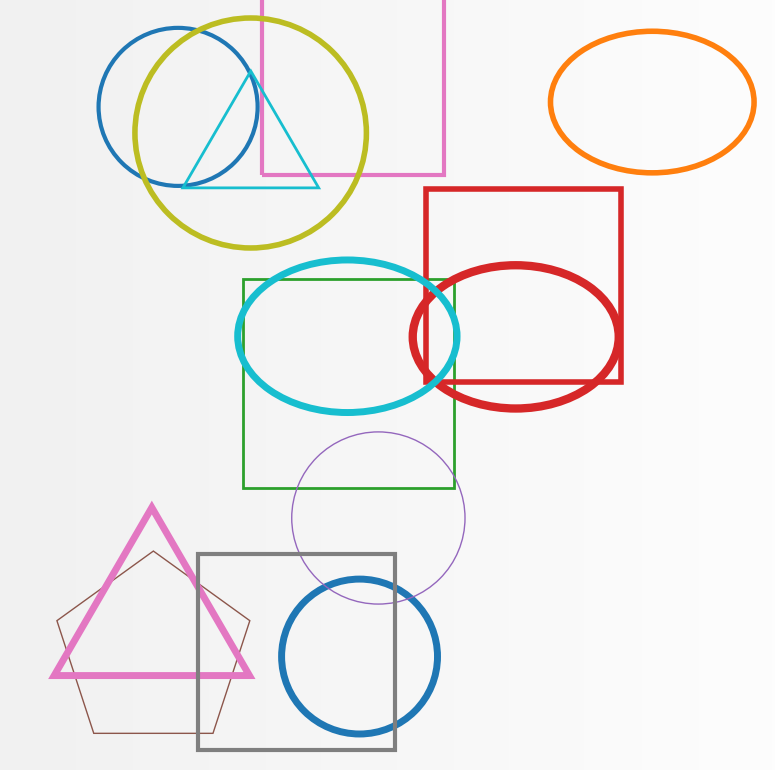[{"shape": "circle", "thickness": 1.5, "radius": 0.51, "center": [0.23, 0.861]}, {"shape": "circle", "thickness": 2.5, "radius": 0.5, "center": [0.464, 0.147]}, {"shape": "oval", "thickness": 2, "radius": 0.66, "center": [0.842, 0.867]}, {"shape": "square", "thickness": 1, "radius": 0.68, "center": [0.449, 0.502]}, {"shape": "oval", "thickness": 3, "radius": 0.66, "center": [0.665, 0.563]}, {"shape": "square", "thickness": 2, "radius": 0.63, "center": [0.675, 0.63]}, {"shape": "circle", "thickness": 0.5, "radius": 0.56, "center": [0.488, 0.327]}, {"shape": "pentagon", "thickness": 0.5, "radius": 0.65, "center": [0.198, 0.153]}, {"shape": "triangle", "thickness": 2.5, "radius": 0.73, "center": [0.196, 0.195]}, {"shape": "square", "thickness": 1.5, "radius": 0.59, "center": [0.455, 0.891]}, {"shape": "square", "thickness": 1.5, "radius": 0.64, "center": [0.382, 0.153]}, {"shape": "circle", "thickness": 2, "radius": 0.75, "center": [0.323, 0.827]}, {"shape": "oval", "thickness": 2.5, "radius": 0.71, "center": [0.448, 0.563]}, {"shape": "triangle", "thickness": 1, "radius": 0.51, "center": [0.324, 0.807]}]